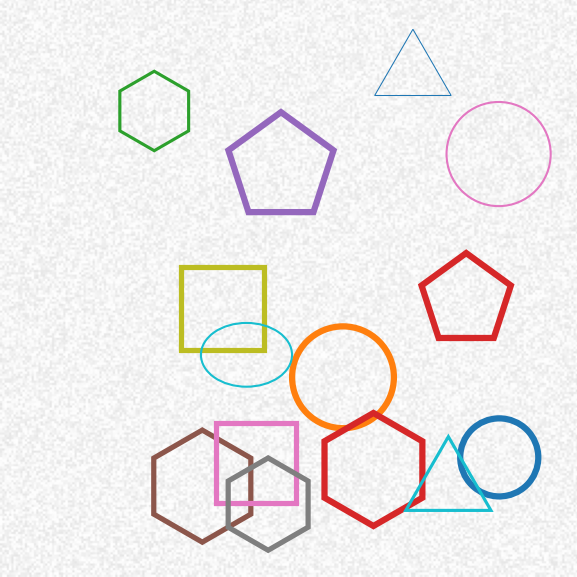[{"shape": "circle", "thickness": 3, "radius": 0.34, "center": [0.865, 0.207]}, {"shape": "triangle", "thickness": 0.5, "radius": 0.38, "center": [0.715, 0.872]}, {"shape": "circle", "thickness": 3, "radius": 0.44, "center": [0.594, 0.346]}, {"shape": "hexagon", "thickness": 1.5, "radius": 0.34, "center": [0.267, 0.807]}, {"shape": "hexagon", "thickness": 3, "radius": 0.49, "center": [0.647, 0.186]}, {"shape": "pentagon", "thickness": 3, "radius": 0.41, "center": [0.807, 0.48]}, {"shape": "pentagon", "thickness": 3, "radius": 0.48, "center": [0.487, 0.709]}, {"shape": "hexagon", "thickness": 2.5, "radius": 0.49, "center": [0.35, 0.157]}, {"shape": "square", "thickness": 2.5, "radius": 0.35, "center": [0.444, 0.198]}, {"shape": "circle", "thickness": 1, "radius": 0.45, "center": [0.863, 0.732]}, {"shape": "hexagon", "thickness": 2.5, "radius": 0.4, "center": [0.464, 0.126]}, {"shape": "square", "thickness": 2.5, "radius": 0.36, "center": [0.385, 0.466]}, {"shape": "oval", "thickness": 1, "radius": 0.39, "center": [0.427, 0.385]}, {"shape": "triangle", "thickness": 1.5, "radius": 0.43, "center": [0.776, 0.158]}]